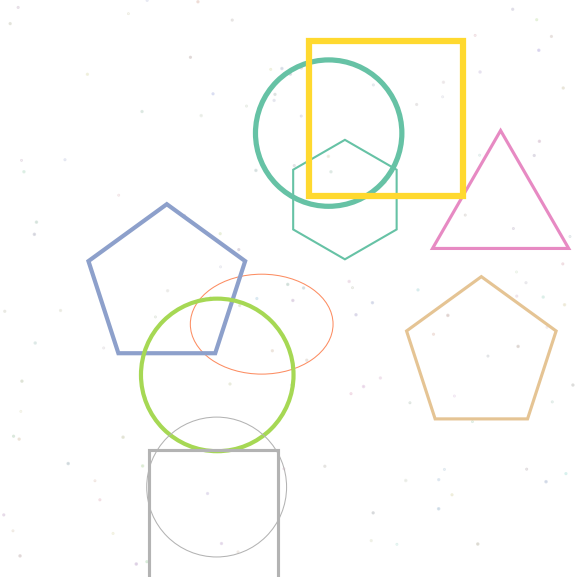[{"shape": "hexagon", "thickness": 1, "radius": 0.52, "center": [0.597, 0.654]}, {"shape": "circle", "thickness": 2.5, "radius": 0.63, "center": [0.569, 0.769]}, {"shape": "oval", "thickness": 0.5, "radius": 0.62, "center": [0.453, 0.438]}, {"shape": "pentagon", "thickness": 2, "radius": 0.71, "center": [0.289, 0.503]}, {"shape": "triangle", "thickness": 1.5, "radius": 0.68, "center": [0.867, 0.637]}, {"shape": "circle", "thickness": 2, "radius": 0.66, "center": [0.376, 0.35]}, {"shape": "square", "thickness": 3, "radius": 0.67, "center": [0.668, 0.794]}, {"shape": "pentagon", "thickness": 1.5, "radius": 0.68, "center": [0.833, 0.384]}, {"shape": "circle", "thickness": 0.5, "radius": 0.61, "center": [0.375, 0.156]}, {"shape": "square", "thickness": 1.5, "radius": 0.56, "center": [0.37, 0.109]}]